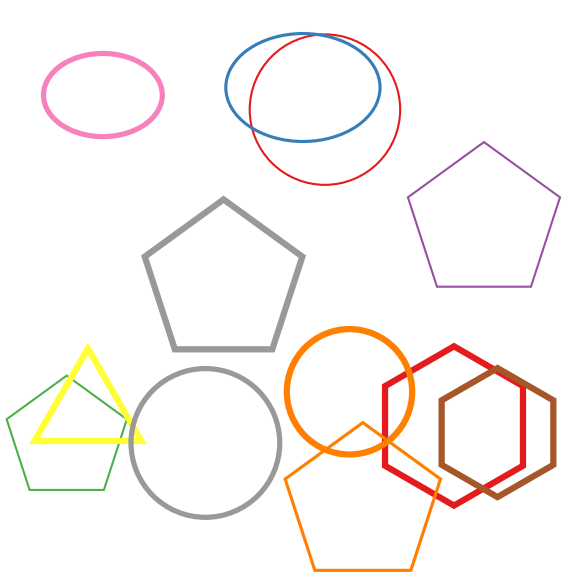[{"shape": "hexagon", "thickness": 3, "radius": 0.69, "center": [0.786, 0.262]}, {"shape": "circle", "thickness": 1, "radius": 0.65, "center": [0.563, 0.809]}, {"shape": "oval", "thickness": 1.5, "radius": 0.67, "center": [0.525, 0.848]}, {"shape": "pentagon", "thickness": 1, "radius": 0.55, "center": [0.116, 0.239]}, {"shape": "pentagon", "thickness": 1, "radius": 0.69, "center": [0.838, 0.615]}, {"shape": "circle", "thickness": 3, "radius": 0.54, "center": [0.605, 0.321]}, {"shape": "pentagon", "thickness": 1.5, "radius": 0.71, "center": [0.628, 0.126]}, {"shape": "triangle", "thickness": 3, "radius": 0.53, "center": [0.152, 0.289]}, {"shape": "hexagon", "thickness": 3, "radius": 0.56, "center": [0.861, 0.25]}, {"shape": "oval", "thickness": 2.5, "radius": 0.51, "center": [0.178, 0.835]}, {"shape": "circle", "thickness": 2.5, "radius": 0.64, "center": [0.356, 0.232]}, {"shape": "pentagon", "thickness": 3, "radius": 0.72, "center": [0.387, 0.51]}]